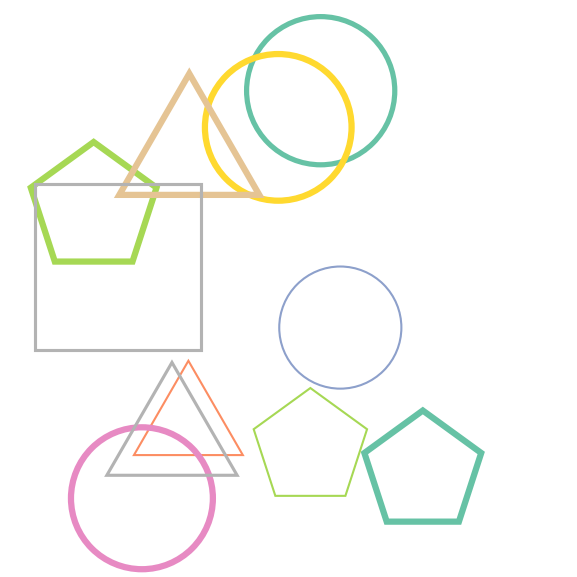[{"shape": "circle", "thickness": 2.5, "radius": 0.64, "center": [0.555, 0.842]}, {"shape": "pentagon", "thickness": 3, "radius": 0.53, "center": [0.732, 0.182]}, {"shape": "triangle", "thickness": 1, "radius": 0.54, "center": [0.326, 0.266]}, {"shape": "circle", "thickness": 1, "radius": 0.53, "center": [0.589, 0.432]}, {"shape": "circle", "thickness": 3, "radius": 0.61, "center": [0.246, 0.136]}, {"shape": "pentagon", "thickness": 1, "radius": 0.52, "center": [0.537, 0.224]}, {"shape": "pentagon", "thickness": 3, "radius": 0.57, "center": [0.162, 0.639]}, {"shape": "circle", "thickness": 3, "radius": 0.63, "center": [0.482, 0.779]}, {"shape": "triangle", "thickness": 3, "radius": 0.7, "center": [0.328, 0.732]}, {"shape": "triangle", "thickness": 1.5, "radius": 0.65, "center": [0.298, 0.241]}, {"shape": "square", "thickness": 1.5, "radius": 0.72, "center": [0.205, 0.537]}]